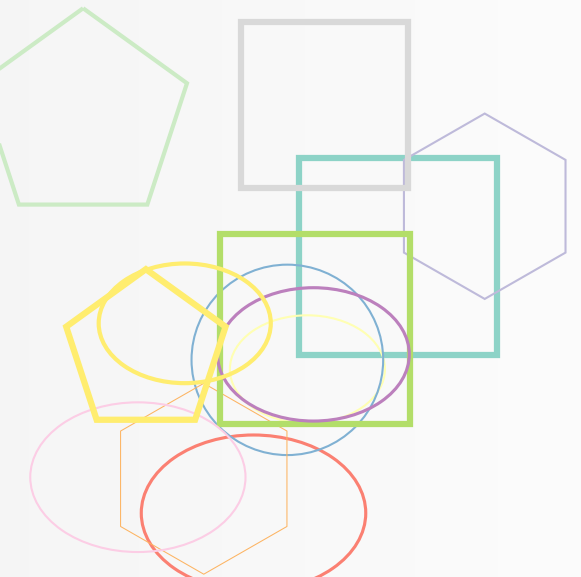[{"shape": "square", "thickness": 3, "radius": 0.85, "center": [0.685, 0.555]}, {"shape": "oval", "thickness": 1, "radius": 0.67, "center": [0.529, 0.36]}, {"shape": "hexagon", "thickness": 1, "radius": 0.8, "center": [0.834, 0.642]}, {"shape": "oval", "thickness": 1.5, "radius": 0.97, "center": [0.436, 0.111]}, {"shape": "circle", "thickness": 1, "radius": 0.82, "center": [0.494, 0.376]}, {"shape": "hexagon", "thickness": 0.5, "radius": 0.83, "center": [0.351, 0.17]}, {"shape": "square", "thickness": 3, "radius": 0.82, "center": [0.542, 0.429]}, {"shape": "oval", "thickness": 1, "radius": 0.93, "center": [0.237, 0.173]}, {"shape": "square", "thickness": 3, "radius": 0.72, "center": [0.558, 0.817]}, {"shape": "oval", "thickness": 1.5, "radius": 0.82, "center": [0.539, 0.385]}, {"shape": "pentagon", "thickness": 2, "radius": 0.94, "center": [0.143, 0.797]}, {"shape": "oval", "thickness": 2, "radius": 0.74, "center": [0.318, 0.439]}, {"shape": "pentagon", "thickness": 3, "radius": 0.72, "center": [0.251, 0.389]}]